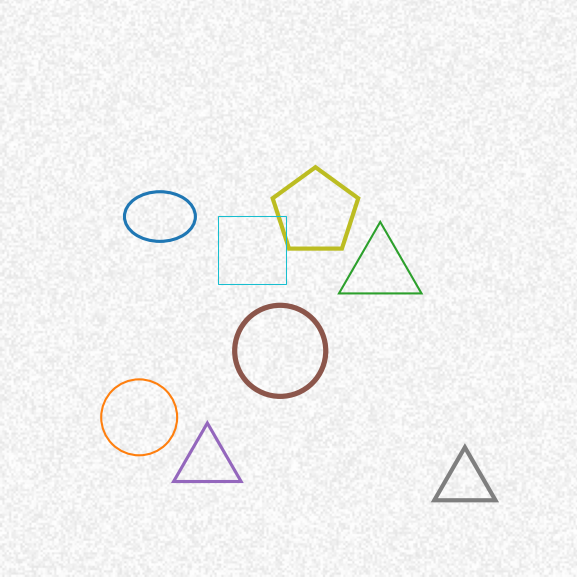[{"shape": "oval", "thickness": 1.5, "radius": 0.31, "center": [0.277, 0.624]}, {"shape": "circle", "thickness": 1, "radius": 0.33, "center": [0.241, 0.276]}, {"shape": "triangle", "thickness": 1, "radius": 0.41, "center": [0.658, 0.532]}, {"shape": "triangle", "thickness": 1.5, "radius": 0.34, "center": [0.359, 0.199]}, {"shape": "circle", "thickness": 2.5, "radius": 0.39, "center": [0.485, 0.392]}, {"shape": "triangle", "thickness": 2, "radius": 0.31, "center": [0.805, 0.163]}, {"shape": "pentagon", "thickness": 2, "radius": 0.39, "center": [0.546, 0.632]}, {"shape": "square", "thickness": 0.5, "radius": 0.29, "center": [0.436, 0.567]}]